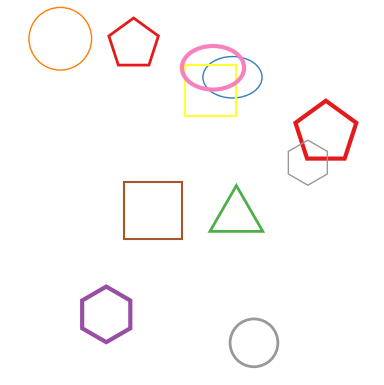[{"shape": "pentagon", "thickness": 2, "radius": 0.34, "center": [0.347, 0.886]}, {"shape": "pentagon", "thickness": 3, "radius": 0.42, "center": [0.846, 0.655]}, {"shape": "oval", "thickness": 1, "radius": 0.38, "center": [0.604, 0.799]}, {"shape": "triangle", "thickness": 2, "radius": 0.4, "center": [0.614, 0.439]}, {"shape": "hexagon", "thickness": 3, "radius": 0.36, "center": [0.276, 0.183]}, {"shape": "circle", "thickness": 1, "radius": 0.41, "center": [0.157, 0.899]}, {"shape": "square", "thickness": 1.5, "radius": 0.33, "center": [0.546, 0.766]}, {"shape": "square", "thickness": 1.5, "radius": 0.37, "center": [0.398, 0.453]}, {"shape": "oval", "thickness": 3, "radius": 0.4, "center": [0.553, 0.824]}, {"shape": "hexagon", "thickness": 1, "radius": 0.29, "center": [0.8, 0.577]}, {"shape": "circle", "thickness": 2, "radius": 0.31, "center": [0.66, 0.109]}]